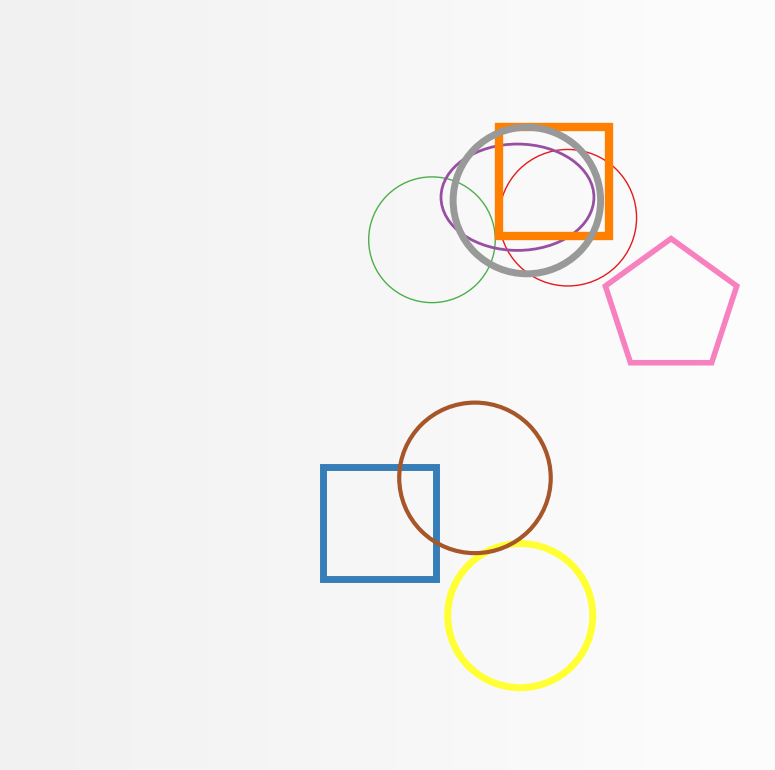[{"shape": "circle", "thickness": 0.5, "radius": 0.44, "center": [0.733, 0.717]}, {"shape": "square", "thickness": 2.5, "radius": 0.36, "center": [0.489, 0.321]}, {"shape": "circle", "thickness": 0.5, "radius": 0.41, "center": [0.557, 0.689]}, {"shape": "oval", "thickness": 1, "radius": 0.49, "center": [0.668, 0.744]}, {"shape": "square", "thickness": 3, "radius": 0.36, "center": [0.715, 0.764]}, {"shape": "circle", "thickness": 2.5, "radius": 0.47, "center": [0.671, 0.2]}, {"shape": "circle", "thickness": 1.5, "radius": 0.49, "center": [0.613, 0.379]}, {"shape": "pentagon", "thickness": 2, "radius": 0.45, "center": [0.866, 0.601]}, {"shape": "circle", "thickness": 2.5, "radius": 0.48, "center": [0.68, 0.74]}]